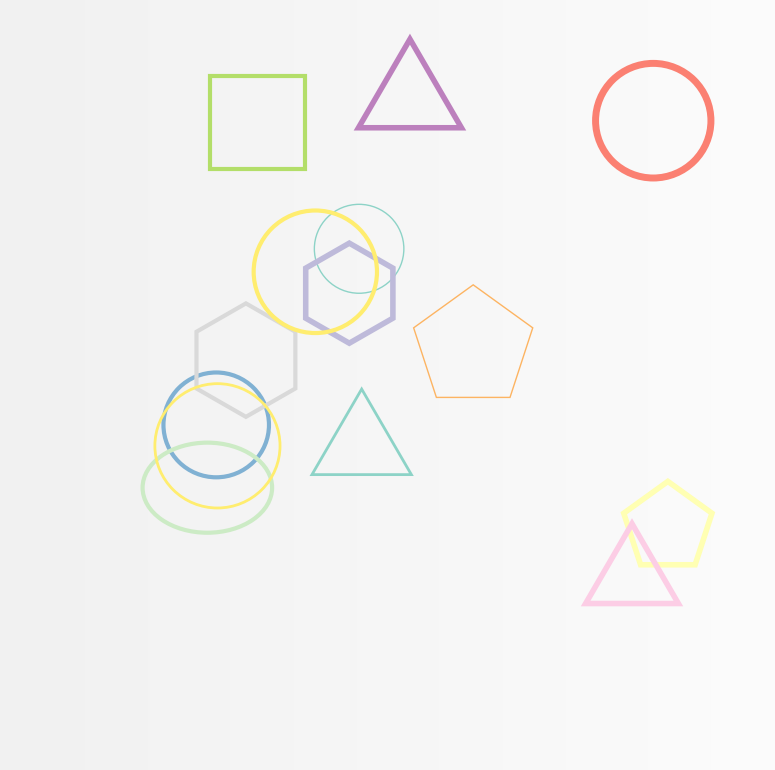[{"shape": "triangle", "thickness": 1, "radius": 0.37, "center": [0.467, 0.421]}, {"shape": "circle", "thickness": 0.5, "radius": 0.29, "center": [0.463, 0.677]}, {"shape": "pentagon", "thickness": 2, "radius": 0.3, "center": [0.862, 0.315]}, {"shape": "hexagon", "thickness": 2, "radius": 0.32, "center": [0.451, 0.619]}, {"shape": "circle", "thickness": 2.5, "radius": 0.37, "center": [0.843, 0.843]}, {"shape": "circle", "thickness": 1.5, "radius": 0.34, "center": [0.279, 0.448]}, {"shape": "pentagon", "thickness": 0.5, "radius": 0.4, "center": [0.611, 0.549]}, {"shape": "square", "thickness": 1.5, "radius": 0.3, "center": [0.332, 0.841]}, {"shape": "triangle", "thickness": 2, "radius": 0.35, "center": [0.815, 0.251]}, {"shape": "hexagon", "thickness": 1.5, "radius": 0.37, "center": [0.317, 0.532]}, {"shape": "triangle", "thickness": 2, "radius": 0.38, "center": [0.529, 0.872]}, {"shape": "oval", "thickness": 1.5, "radius": 0.42, "center": [0.268, 0.367]}, {"shape": "circle", "thickness": 1.5, "radius": 0.4, "center": [0.407, 0.647]}, {"shape": "circle", "thickness": 1, "radius": 0.4, "center": [0.281, 0.421]}]